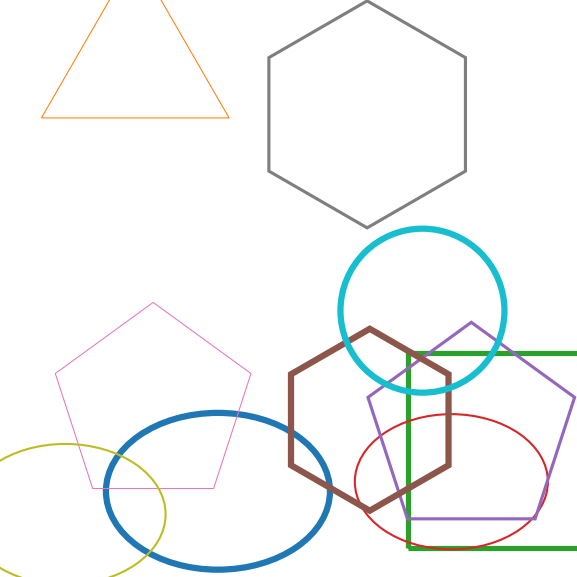[{"shape": "oval", "thickness": 3, "radius": 0.97, "center": [0.377, 0.148]}, {"shape": "triangle", "thickness": 0.5, "radius": 0.94, "center": [0.234, 0.889]}, {"shape": "square", "thickness": 2.5, "radius": 0.84, "center": [0.875, 0.218]}, {"shape": "oval", "thickness": 1, "radius": 0.84, "center": [0.782, 0.165]}, {"shape": "pentagon", "thickness": 1.5, "radius": 0.94, "center": [0.816, 0.253]}, {"shape": "hexagon", "thickness": 3, "radius": 0.79, "center": [0.64, 0.272]}, {"shape": "pentagon", "thickness": 0.5, "radius": 0.89, "center": [0.265, 0.297]}, {"shape": "hexagon", "thickness": 1.5, "radius": 0.98, "center": [0.636, 0.801]}, {"shape": "oval", "thickness": 1, "radius": 0.87, "center": [0.113, 0.109]}, {"shape": "circle", "thickness": 3, "radius": 0.71, "center": [0.732, 0.461]}]